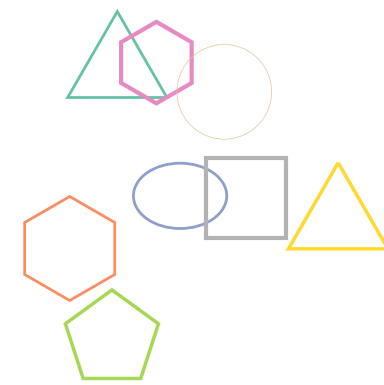[{"shape": "triangle", "thickness": 2, "radius": 0.74, "center": [0.305, 0.821]}, {"shape": "hexagon", "thickness": 2, "radius": 0.68, "center": [0.181, 0.355]}, {"shape": "oval", "thickness": 2, "radius": 0.61, "center": [0.468, 0.491]}, {"shape": "hexagon", "thickness": 3, "radius": 0.53, "center": [0.406, 0.837]}, {"shape": "pentagon", "thickness": 2.5, "radius": 0.64, "center": [0.291, 0.12]}, {"shape": "triangle", "thickness": 2.5, "radius": 0.75, "center": [0.878, 0.428]}, {"shape": "circle", "thickness": 0.5, "radius": 0.61, "center": [0.582, 0.761]}, {"shape": "square", "thickness": 3, "radius": 0.52, "center": [0.639, 0.485]}]